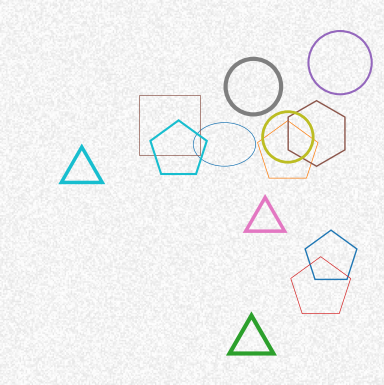[{"shape": "oval", "thickness": 0.5, "radius": 0.41, "center": [0.583, 0.625]}, {"shape": "pentagon", "thickness": 1, "radius": 0.35, "center": [0.86, 0.331]}, {"shape": "pentagon", "thickness": 0.5, "radius": 0.41, "center": [0.747, 0.604]}, {"shape": "triangle", "thickness": 3, "radius": 0.33, "center": [0.653, 0.115]}, {"shape": "pentagon", "thickness": 0.5, "radius": 0.41, "center": [0.833, 0.251]}, {"shape": "circle", "thickness": 1.5, "radius": 0.41, "center": [0.883, 0.837]}, {"shape": "square", "thickness": 0.5, "radius": 0.39, "center": [0.439, 0.675]}, {"shape": "hexagon", "thickness": 1, "radius": 0.43, "center": [0.822, 0.653]}, {"shape": "triangle", "thickness": 2.5, "radius": 0.29, "center": [0.689, 0.429]}, {"shape": "circle", "thickness": 3, "radius": 0.36, "center": [0.658, 0.775]}, {"shape": "circle", "thickness": 2, "radius": 0.33, "center": [0.748, 0.644]}, {"shape": "triangle", "thickness": 2.5, "radius": 0.31, "center": [0.212, 0.557]}, {"shape": "pentagon", "thickness": 1.5, "radius": 0.39, "center": [0.464, 0.61]}]